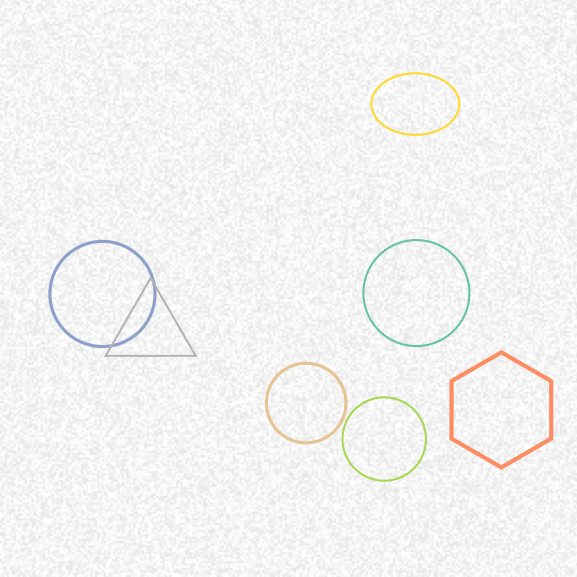[{"shape": "circle", "thickness": 1, "radius": 0.46, "center": [0.721, 0.492]}, {"shape": "hexagon", "thickness": 2, "radius": 0.5, "center": [0.868, 0.289]}, {"shape": "circle", "thickness": 1.5, "radius": 0.46, "center": [0.177, 0.49]}, {"shape": "circle", "thickness": 1, "radius": 0.36, "center": [0.665, 0.239]}, {"shape": "oval", "thickness": 1, "radius": 0.38, "center": [0.719, 0.819]}, {"shape": "circle", "thickness": 1.5, "radius": 0.34, "center": [0.53, 0.301]}, {"shape": "triangle", "thickness": 1, "radius": 0.45, "center": [0.261, 0.428]}]